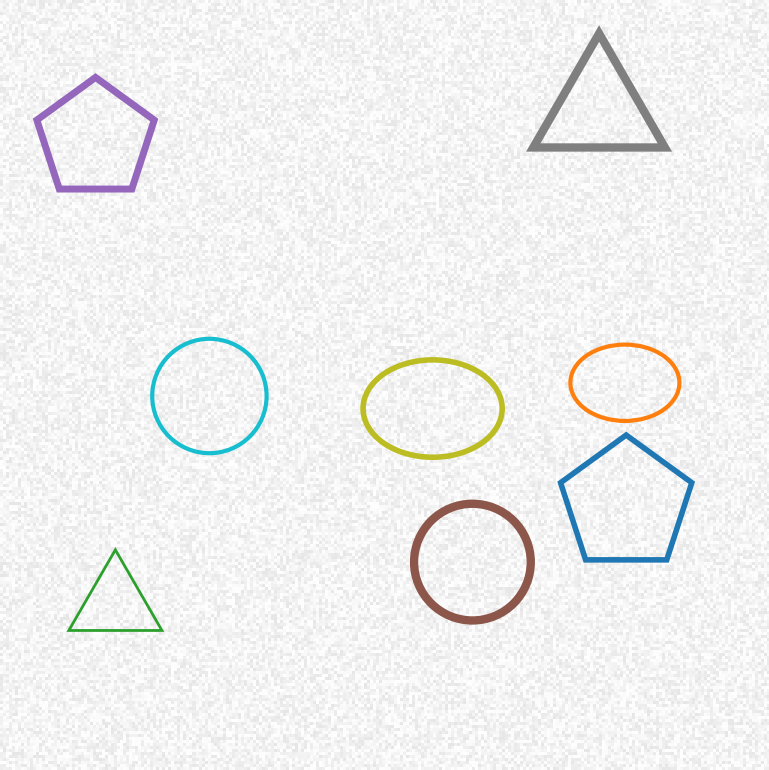[{"shape": "pentagon", "thickness": 2, "radius": 0.45, "center": [0.813, 0.345]}, {"shape": "oval", "thickness": 1.5, "radius": 0.35, "center": [0.812, 0.503]}, {"shape": "triangle", "thickness": 1, "radius": 0.35, "center": [0.15, 0.216]}, {"shape": "pentagon", "thickness": 2.5, "radius": 0.4, "center": [0.124, 0.819]}, {"shape": "circle", "thickness": 3, "radius": 0.38, "center": [0.614, 0.27]}, {"shape": "triangle", "thickness": 3, "radius": 0.49, "center": [0.778, 0.858]}, {"shape": "oval", "thickness": 2, "radius": 0.45, "center": [0.562, 0.469]}, {"shape": "circle", "thickness": 1.5, "radius": 0.37, "center": [0.272, 0.486]}]